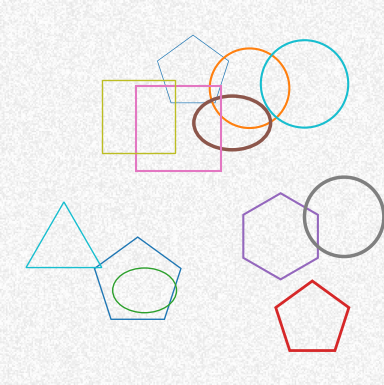[{"shape": "pentagon", "thickness": 1, "radius": 0.59, "center": [0.358, 0.266]}, {"shape": "pentagon", "thickness": 0.5, "radius": 0.49, "center": [0.501, 0.812]}, {"shape": "circle", "thickness": 1.5, "radius": 0.52, "center": [0.648, 0.771]}, {"shape": "oval", "thickness": 1, "radius": 0.41, "center": [0.376, 0.246]}, {"shape": "pentagon", "thickness": 2, "radius": 0.5, "center": [0.811, 0.17]}, {"shape": "hexagon", "thickness": 1.5, "radius": 0.56, "center": [0.729, 0.386]}, {"shape": "oval", "thickness": 2.5, "radius": 0.5, "center": [0.603, 0.681]}, {"shape": "square", "thickness": 1.5, "radius": 0.55, "center": [0.463, 0.666]}, {"shape": "circle", "thickness": 2.5, "radius": 0.52, "center": [0.894, 0.437]}, {"shape": "square", "thickness": 1, "radius": 0.47, "center": [0.361, 0.697]}, {"shape": "circle", "thickness": 1.5, "radius": 0.57, "center": [0.791, 0.782]}, {"shape": "triangle", "thickness": 1, "radius": 0.57, "center": [0.166, 0.362]}]